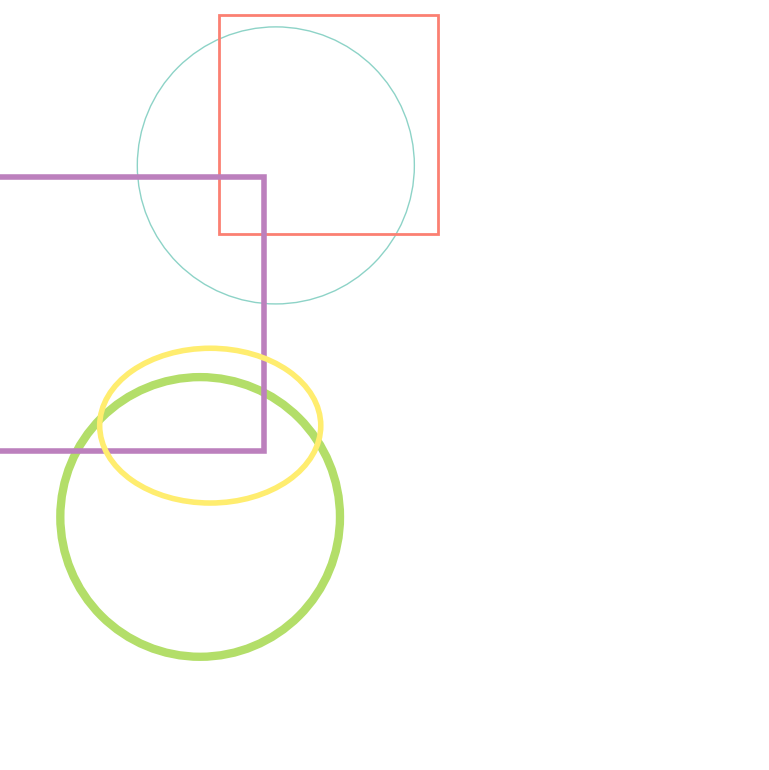[{"shape": "circle", "thickness": 0.5, "radius": 0.9, "center": [0.358, 0.785]}, {"shape": "square", "thickness": 1, "radius": 0.71, "center": [0.426, 0.839]}, {"shape": "circle", "thickness": 3, "radius": 0.91, "center": [0.26, 0.329]}, {"shape": "square", "thickness": 2, "radius": 0.89, "center": [0.165, 0.592]}, {"shape": "oval", "thickness": 2, "radius": 0.72, "center": [0.273, 0.447]}]